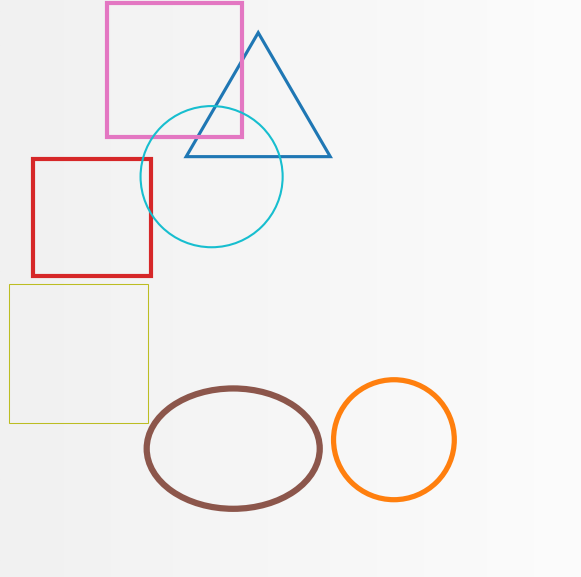[{"shape": "triangle", "thickness": 1.5, "radius": 0.72, "center": [0.444, 0.799]}, {"shape": "circle", "thickness": 2.5, "radius": 0.52, "center": [0.678, 0.238]}, {"shape": "square", "thickness": 2, "radius": 0.51, "center": [0.159, 0.623]}, {"shape": "oval", "thickness": 3, "radius": 0.74, "center": [0.401, 0.222]}, {"shape": "square", "thickness": 2, "radius": 0.58, "center": [0.3, 0.878]}, {"shape": "square", "thickness": 0.5, "radius": 0.6, "center": [0.135, 0.387]}, {"shape": "circle", "thickness": 1, "radius": 0.61, "center": [0.364, 0.693]}]